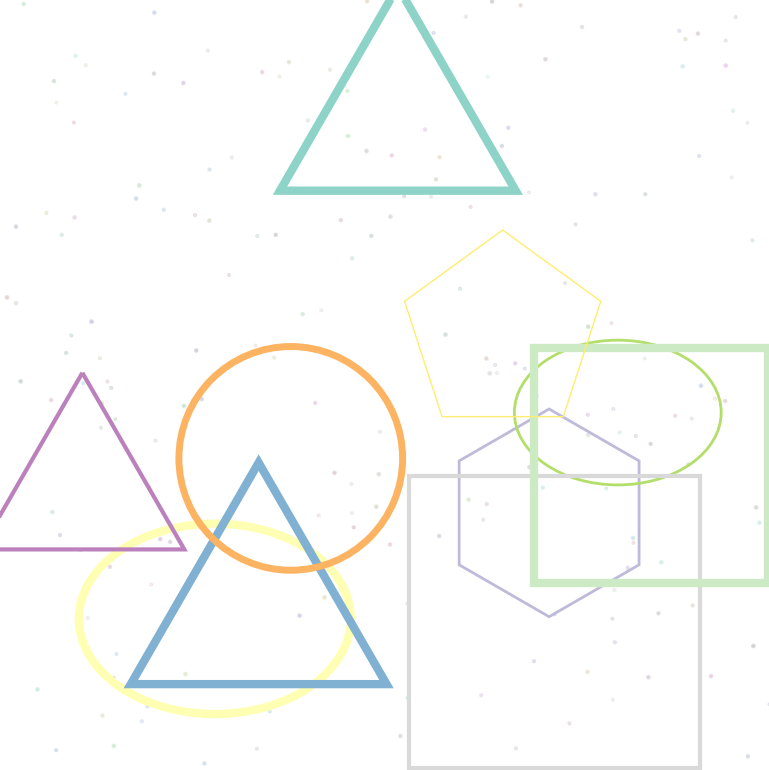[{"shape": "triangle", "thickness": 3, "radius": 0.88, "center": [0.517, 0.841]}, {"shape": "oval", "thickness": 3, "radius": 0.88, "center": [0.279, 0.196]}, {"shape": "hexagon", "thickness": 1, "radius": 0.67, "center": [0.713, 0.334]}, {"shape": "triangle", "thickness": 3, "radius": 0.96, "center": [0.336, 0.207]}, {"shape": "circle", "thickness": 2.5, "radius": 0.73, "center": [0.378, 0.405]}, {"shape": "oval", "thickness": 1, "radius": 0.67, "center": [0.802, 0.464]}, {"shape": "square", "thickness": 1.5, "radius": 0.95, "center": [0.72, 0.192]}, {"shape": "triangle", "thickness": 1.5, "radius": 0.76, "center": [0.107, 0.363]}, {"shape": "square", "thickness": 3, "radius": 0.76, "center": [0.845, 0.395]}, {"shape": "pentagon", "thickness": 0.5, "radius": 0.67, "center": [0.653, 0.567]}]